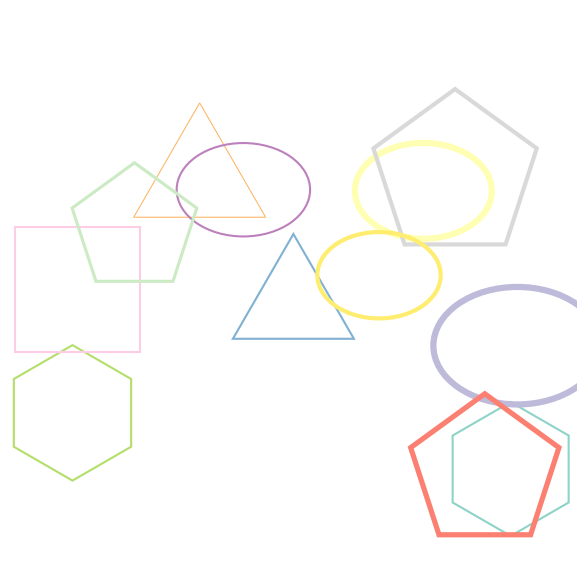[{"shape": "hexagon", "thickness": 1, "radius": 0.58, "center": [0.884, 0.187]}, {"shape": "oval", "thickness": 3, "radius": 0.59, "center": [0.733, 0.669]}, {"shape": "oval", "thickness": 3, "radius": 0.73, "center": [0.896, 0.401]}, {"shape": "pentagon", "thickness": 2.5, "radius": 0.67, "center": [0.839, 0.182]}, {"shape": "triangle", "thickness": 1, "radius": 0.6, "center": [0.508, 0.473]}, {"shape": "triangle", "thickness": 0.5, "radius": 0.66, "center": [0.346, 0.689]}, {"shape": "hexagon", "thickness": 1, "radius": 0.59, "center": [0.126, 0.284]}, {"shape": "square", "thickness": 1, "radius": 0.54, "center": [0.133, 0.499]}, {"shape": "pentagon", "thickness": 2, "radius": 0.74, "center": [0.788, 0.696]}, {"shape": "oval", "thickness": 1, "radius": 0.58, "center": [0.421, 0.671]}, {"shape": "pentagon", "thickness": 1.5, "radius": 0.57, "center": [0.233, 0.604]}, {"shape": "oval", "thickness": 2, "radius": 0.53, "center": [0.656, 0.523]}]